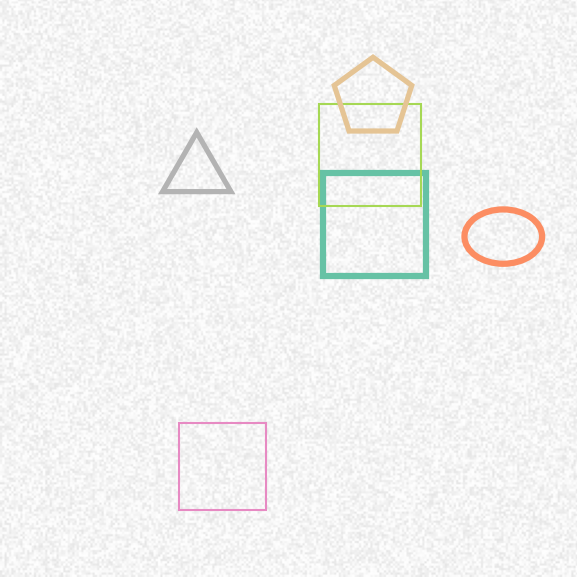[{"shape": "square", "thickness": 3, "radius": 0.45, "center": [0.648, 0.61]}, {"shape": "oval", "thickness": 3, "radius": 0.34, "center": [0.871, 0.589]}, {"shape": "square", "thickness": 1, "radius": 0.37, "center": [0.385, 0.191]}, {"shape": "square", "thickness": 1, "radius": 0.44, "center": [0.64, 0.731]}, {"shape": "pentagon", "thickness": 2.5, "radius": 0.35, "center": [0.646, 0.829]}, {"shape": "triangle", "thickness": 2.5, "radius": 0.34, "center": [0.341, 0.701]}]